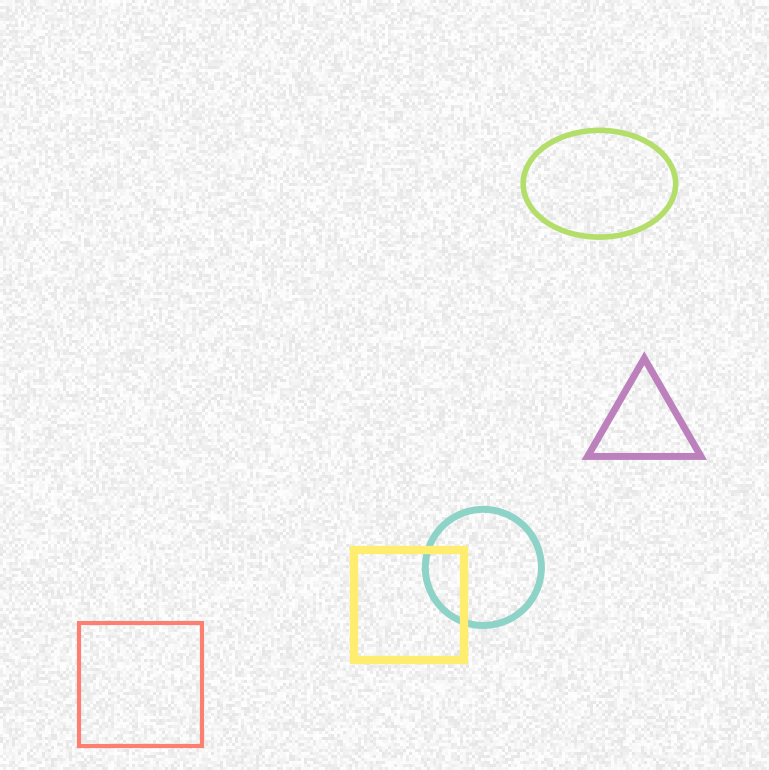[{"shape": "circle", "thickness": 2.5, "radius": 0.38, "center": [0.628, 0.263]}, {"shape": "square", "thickness": 1.5, "radius": 0.4, "center": [0.182, 0.111]}, {"shape": "oval", "thickness": 2, "radius": 0.5, "center": [0.778, 0.761]}, {"shape": "triangle", "thickness": 2.5, "radius": 0.42, "center": [0.837, 0.45]}, {"shape": "square", "thickness": 3, "radius": 0.36, "center": [0.531, 0.214]}]